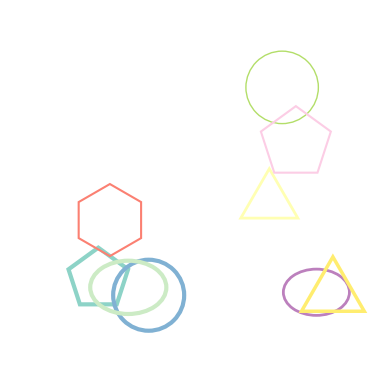[{"shape": "pentagon", "thickness": 3, "radius": 0.41, "center": [0.255, 0.275]}, {"shape": "triangle", "thickness": 2, "radius": 0.43, "center": [0.7, 0.476]}, {"shape": "hexagon", "thickness": 1.5, "radius": 0.47, "center": [0.285, 0.428]}, {"shape": "circle", "thickness": 3, "radius": 0.46, "center": [0.386, 0.233]}, {"shape": "circle", "thickness": 1, "radius": 0.47, "center": [0.733, 0.773]}, {"shape": "pentagon", "thickness": 1.5, "radius": 0.48, "center": [0.769, 0.629]}, {"shape": "oval", "thickness": 2, "radius": 0.43, "center": [0.822, 0.241]}, {"shape": "oval", "thickness": 3, "radius": 0.49, "center": [0.333, 0.254]}, {"shape": "triangle", "thickness": 2.5, "radius": 0.47, "center": [0.865, 0.239]}]